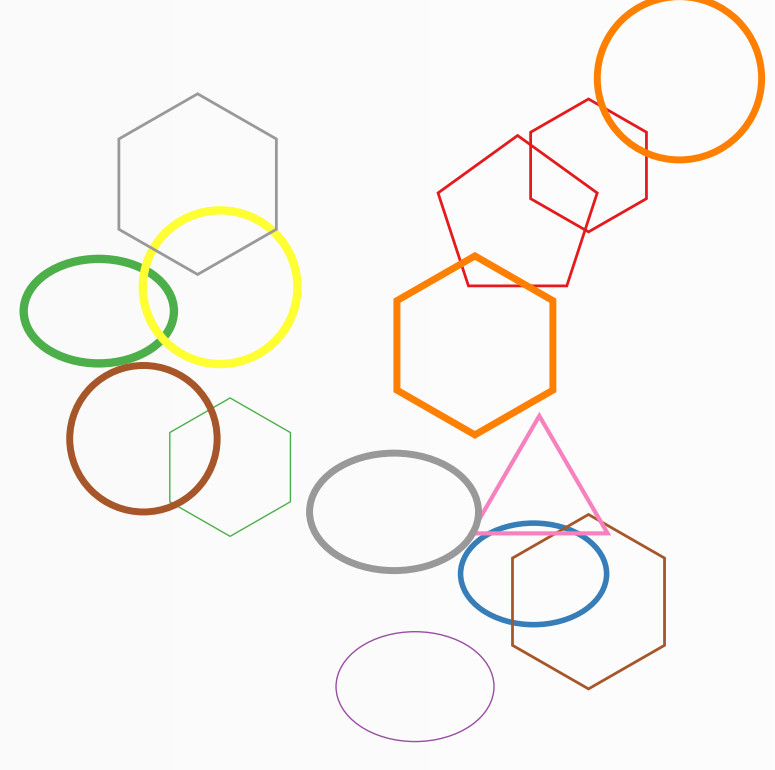[{"shape": "pentagon", "thickness": 1, "radius": 0.54, "center": [0.668, 0.716]}, {"shape": "hexagon", "thickness": 1, "radius": 0.43, "center": [0.759, 0.785]}, {"shape": "oval", "thickness": 2, "radius": 0.47, "center": [0.689, 0.255]}, {"shape": "oval", "thickness": 3, "radius": 0.48, "center": [0.128, 0.596]}, {"shape": "hexagon", "thickness": 0.5, "radius": 0.45, "center": [0.297, 0.393]}, {"shape": "oval", "thickness": 0.5, "radius": 0.51, "center": [0.536, 0.108]}, {"shape": "circle", "thickness": 2.5, "radius": 0.53, "center": [0.877, 0.898]}, {"shape": "hexagon", "thickness": 2.5, "radius": 0.58, "center": [0.613, 0.551]}, {"shape": "circle", "thickness": 3, "radius": 0.5, "center": [0.284, 0.627]}, {"shape": "hexagon", "thickness": 1, "radius": 0.57, "center": [0.759, 0.219]}, {"shape": "circle", "thickness": 2.5, "radius": 0.48, "center": [0.185, 0.43]}, {"shape": "triangle", "thickness": 1.5, "radius": 0.51, "center": [0.696, 0.358]}, {"shape": "oval", "thickness": 2.5, "radius": 0.54, "center": [0.508, 0.335]}, {"shape": "hexagon", "thickness": 1, "radius": 0.59, "center": [0.255, 0.761]}]